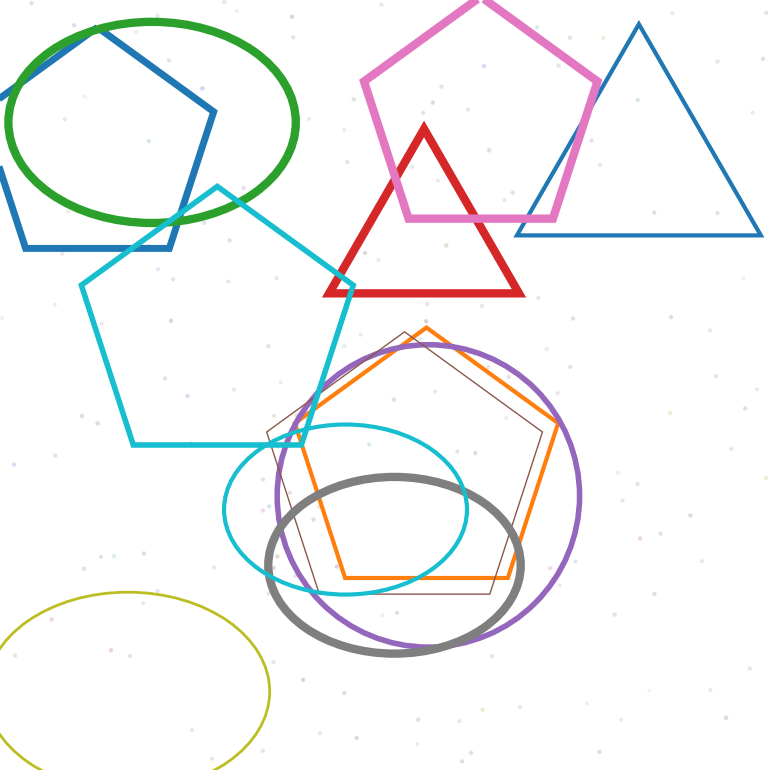[{"shape": "pentagon", "thickness": 2.5, "radius": 0.79, "center": [0.127, 0.806]}, {"shape": "triangle", "thickness": 1.5, "radius": 0.91, "center": [0.83, 0.786]}, {"shape": "pentagon", "thickness": 1.5, "radius": 0.9, "center": [0.554, 0.395]}, {"shape": "oval", "thickness": 3, "radius": 0.93, "center": [0.198, 0.841]}, {"shape": "triangle", "thickness": 3, "radius": 0.71, "center": [0.551, 0.69]}, {"shape": "circle", "thickness": 2, "radius": 0.98, "center": [0.556, 0.356]}, {"shape": "pentagon", "thickness": 0.5, "radius": 0.94, "center": [0.525, 0.381]}, {"shape": "pentagon", "thickness": 3, "radius": 0.8, "center": [0.624, 0.845]}, {"shape": "oval", "thickness": 3, "radius": 0.82, "center": [0.512, 0.266]}, {"shape": "oval", "thickness": 1, "radius": 0.92, "center": [0.166, 0.102]}, {"shape": "pentagon", "thickness": 2, "radius": 0.93, "center": [0.282, 0.572]}, {"shape": "oval", "thickness": 1.5, "radius": 0.79, "center": [0.449, 0.338]}]